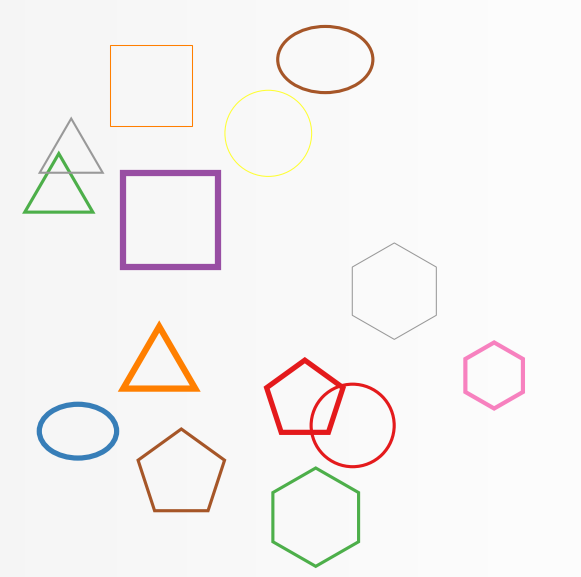[{"shape": "pentagon", "thickness": 2.5, "radius": 0.35, "center": [0.524, 0.306]}, {"shape": "circle", "thickness": 1.5, "radius": 0.36, "center": [0.607, 0.262]}, {"shape": "oval", "thickness": 2.5, "radius": 0.33, "center": [0.134, 0.253]}, {"shape": "triangle", "thickness": 1.5, "radius": 0.34, "center": [0.101, 0.666]}, {"shape": "hexagon", "thickness": 1.5, "radius": 0.43, "center": [0.543, 0.104]}, {"shape": "square", "thickness": 3, "radius": 0.41, "center": [0.293, 0.618]}, {"shape": "triangle", "thickness": 3, "radius": 0.36, "center": [0.274, 0.362]}, {"shape": "square", "thickness": 0.5, "radius": 0.35, "center": [0.26, 0.851]}, {"shape": "circle", "thickness": 0.5, "radius": 0.37, "center": [0.462, 0.768]}, {"shape": "oval", "thickness": 1.5, "radius": 0.41, "center": [0.56, 0.896]}, {"shape": "pentagon", "thickness": 1.5, "radius": 0.39, "center": [0.312, 0.178]}, {"shape": "hexagon", "thickness": 2, "radius": 0.29, "center": [0.85, 0.349]}, {"shape": "triangle", "thickness": 1, "radius": 0.31, "center": [0.123, 0.731]}, {"shape": "hexagon", "thickness": 0.5, "radius": 0.42, "center": [0.678, 0.495]}]